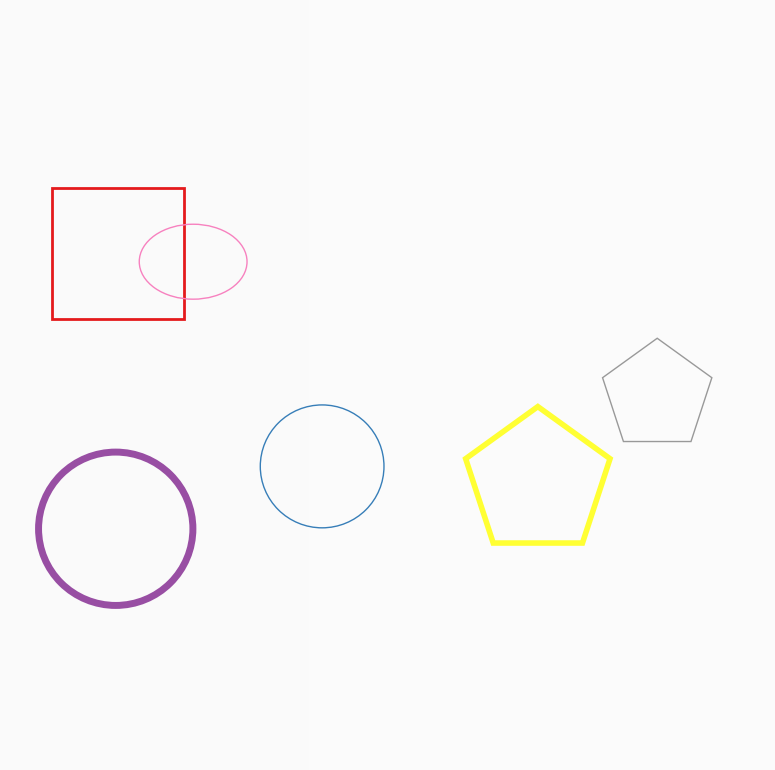[{"shape": "square", "thickness": 1, "radius": 0.43, "center": [0.152, 0.671]}, {"shape": "circle", "thickness": 0.5, "radius": 0.4, "center": [0.416, 0.394]}, {"shape": "circle", "thickness": 2.5, "radius": 0.5, "center": [0.149, 0.313]}, {"shape": "pentagon", "thickness": 2, "radius": 0.49, "center": [0.694, 0.374]}, {"shape": "oval", "thickness": 0.5, "radius": 0.35, "center": [0.249, 0.66]}, {"shape": "pentagon", "thickness": 0.5, "radius": 0.37, "center": [0.848, 0.487]}]